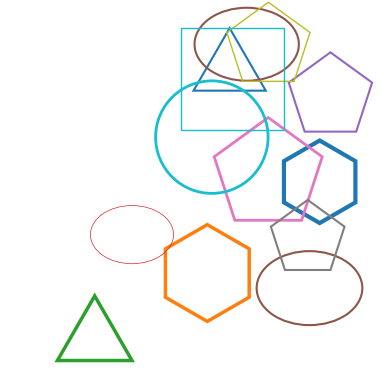[{"shape": "hexagon", "thickness": 3, "radius": 0.54, "center": [0.83, 0.528]}, {"shape": "triangle", "thickness": 1.5, "radius": 0.54, "center": [0.596, 0.819]}, {"shape": "hexagon", "thickness": 2.5, "radius": 0.63, "center": [0.538, 0.291]}, {"shape": "triangle", "thickness": 2.5, "radius": 0.56, "center": [0.246, 0.119]}, {"shape": "oval", "thickness": 0.5, "radius": 0.54, "center": [0.343, 0.391]}, {"shape": "pentagon", "thickness": 1.5, "radius": 0.57, "center": [0.858, 0.75]}, {"shape": "oval", "thickness": 1.5, "radius": 0.69, "center": [0.804, 0.252]}, {"shape": "oval", "thickness": 1.5, "radius": 0.68, "center": [0.641, 0.885]}, {"shape": "pentagon", "thickness": 2, "radius": 0.74, "center": [0.697, 0.547]}, {"shape": "pentagon", "thickness": 1.5, "radius": 0.5, "center": [0.799, 0.38]}, {"shape": "pentagon", "thickness": 1, "radius": 0.57, "center": [0.697, 0.881]}, {"shape": "circle", "thickness": 2, "radius": 0.73, "center": [0.55, 0.644]}, {"shape": "square", "thickness": 1, "radius": 0.67, "center": [0.604, 0.795]}]